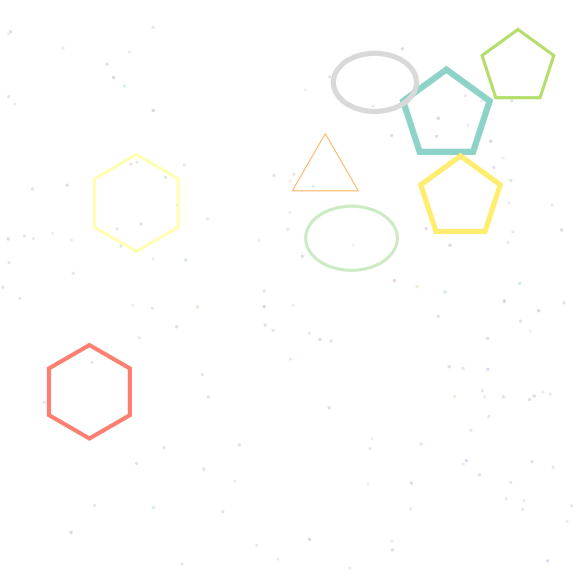[{"shape": "pentagon", "thickness": 3, "radius": 0.39, "center": [0.773, 0.8]}, {"shape": "hexagon", "thickness": 1.5, "radius": 0.42, "center": [0.236, 0.648]}, {"shape": "hexagon", "thickness": 2, "radius": 0.4, "center": [0.155, 0.321]}, {"shape": "triangle", "thickness": 0.5, "radius": 0.33, "center": [0.563, 0.702]}, {"shape": "pentagon", "thickness": 1.5, "radius": 0.33, "center": [0.897, 0.883]}, {"shape": "oval", "thickness": 2.5, "radius": 0.36, "center": [0.649, 0.857]}, {"shape": "oval", "thickness": 1.5, "radius": 0.4, "center": [0.609, 0.587]}, {"shape": "pentagon", "thickness": 2.5, "radius": 0.36, "center": [0.797, 0.657]}]